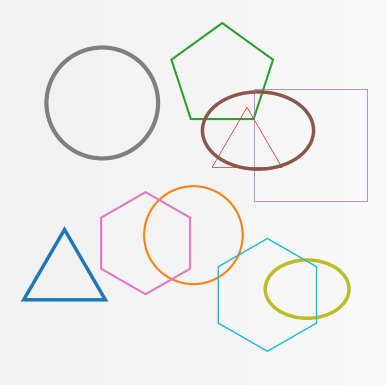[{"shape": "triangle", "thickness": 2.5, "radius": 0.61, "center": [0.167, 0.282]}, {"shape": "circle", "thickness": 1.5, "radius": 0.64, "center": [0.499, 0.389]}, {"shape": "pentagon", "thickness": 1.5, "radius": 0.69, "center": [0.573, 0.802]}, {"shape": "triangle", "thickness": 0.5, "radius": 0.52, "center": [0.637, 0.617]}, {"shape": "square", "thickness": 0.5, "radius": 0.73, "center": [0.8, 0.623]}, {"shape": "oval", "thickness": 2.5, "radius": 0.72, "center": [0.666, 0.661]}, {"shape": "hexagon", "thickness": 1.5, "radius": 0.66, "center": [0.376, 0.368]}, {"shape": "circle", "thickness": 3, "radius": 0.72, "center": [0.264, 0.733]}, {"shape": "oval", "thickness": 2.5, "radius": 0.54, "center": [0.793, 0.249]}, {"shape": "hexagon", "thickness": 1, "radius": 0.73, "center": [0.69, 0.234]}]